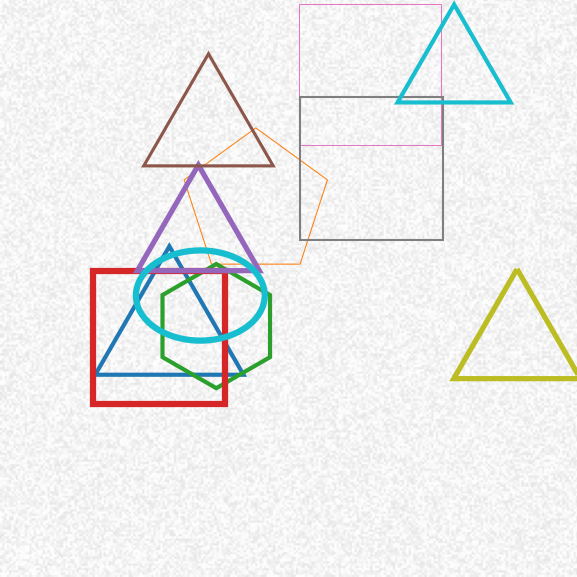[{"shape": "triangle", "thickness": 2, "radius": 0.74, "center": [0.293, 0.424]}, {"shape": "pentagon", "thickness": 0.5, "radius": 0.65, "center": [0.443, 0.647]}, {"shape": "hexagon", "thickness": 2, "radius": 0.54, "center": [0.374, 0.434]}, {"shape": "square", "thickness": 3, "radius": 0.57, "center": [0.275, 0.415]}, {"shape": "triangle", "thickness": 2.5, "radius": 0.61, "center": [0.343, 0.591]}, {"shape": "triangle", "thickness": 1.5, "radius": 0.65, "center": [0.361, 0.777]}, {"shape": "square", "thickness": 0.5, "radius": 0.61, "center": [0.641, 0.871]}, {"shape": "square", "thickness": 1, "radius": 0.62, "center": [0.644, 0.708]}, {"shape": "triangle", "thickness": 2.5, "radius": 0.63, "center": [0.895, 0.407]}, {"shape": "oval", "thickness": 3, "radius": 0.56, "center": [0.347, 0.487]}, {"shape": "triangle", "thickness": 2, "radius": 0.57, "center": [0.786, 0.878]}]